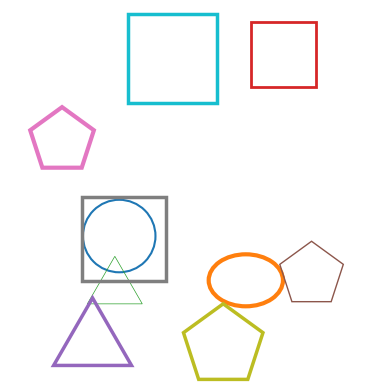[{"shape": "circle", "thickness": 1.5, "radius": 0.47, "center": [0.31, 0.387]}, {"shape": "oval", "thickness": 3, "radius": 0.48, "center": [0.638, 0.272]}, {"shape": "triangle", "thickness": 0.5, "radius": 0.41, "center": [0.298, 0.252]}, {"shape": "square", "thickness": 2, "radius": 0.42, "center": [0.736, 0.857]}, {"shape": "triangle", "thickness": 2.5, "radius": 0.58, "center": [0.24, 0.109]}, {"shape": "pentagon", "thickness": 1, "radius": 0.43, "center": [0.809, 0.287]}, {"shape": "pentagon", "thickness": 3, "radius": 0.43, "center": [0.161, 0.635]}, {"shape": "square", "thickness": 2.5, "radius": 0.55, "center": [0.323, 0.379]}, {"shape": "pentagon", "thickness": 2.5, "radius": 0.54, "center": [0.58, 0.102]}, {"shape": "square", "thickness": 2.5, "radius": 0.58, "center": [0.448, 0.848]}]